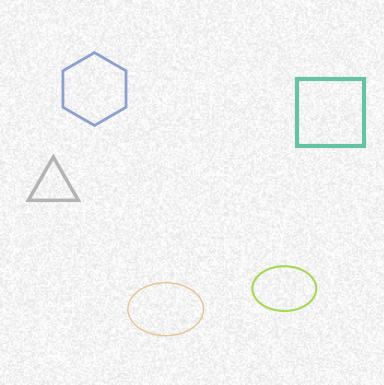[{"shape": "square", "thickness": 3, "radius": 0.43, "center": [0.859, 0.707]}, {"shape": "hexagon", "thickness": 2, "radius": 0.47, "center": [0.245, 0.769]}, {"shape": "oval", "thickness": 1.5, "radius": 0.42, "center": [0.739, 0.25]}, {"shape": "oval", "thickness": 1, "radius": 0.49, "center": [0.43, 0.197]}, {"shape": "triangle", "thickness": 2.5, "radius": 0.38, "center": [0.139, 0.517]}]